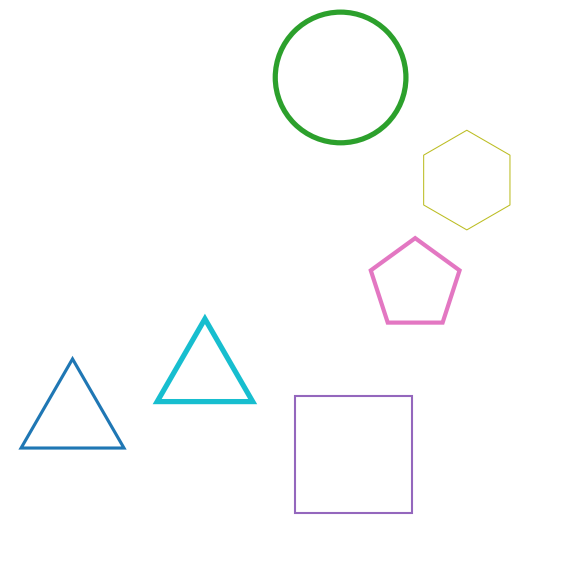[{"shape": "triangle", "thickness": 1.5, "radius": 0.51, "center": [0.126, 0.275]}, {"shape": "circle", "thickness": 2.5, "radius": 0.57, "center": [0.59, 0.865]}, {"shape": "square", "thickness": 1, "radius": 0.51, "center": [0.611, 0.212]}, {"shape": "pentagon", "thickness": 2, "radius": 0.4, "center": [0.719, 0.506]}, {"shape": "hexagon", "thickness": 0.5, "radius": 0.43, "center": [0.808, 0.687]}, {"shape": "triangle", "thickness": 2.5, "radius": 0.48, "center": [0.355, 0.351]}]